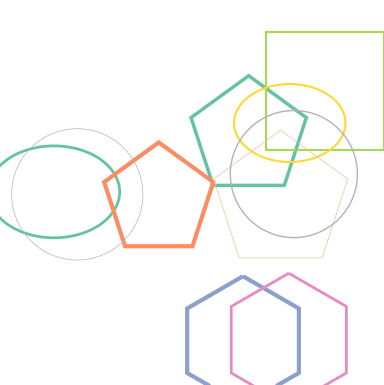[{"shape": "oval", "thickness": 2, "radius": 0.85, "center": [0.14, 0.502]}, {"shape": "pentagon", "thickness": 2.5, "radius": 0.79, "center": [0.646, 0.646]}, {"shape": "pentagon", "thickness": 3, "radius": 0.75, "center": [0.412, 0.481]}, {"shape": "hexagon", "thickness": 3, "radius": 0.84, "center": [0.631, 0.115]}, {"shape": "hexagon", "thickness": 2, "radius": 0.86, "center": [0.75, 0.118]}, {"shape": "square", "thickness": 1.5, "radius": 0.77, "center": [0.843, 0.763]}, {"shape": "oval", "thickness": 1.5, "radius": 0.72, "center": [0.753, 0.68]}, {"shape": "pentagon", "thickness": 0.5, "radius": 0.92, "center": [0.729, 0.478]}, {"shape": "circle", "thickness": 0.5, "radius": 0.85, "center": [0.201, 0.495]}, {"shape": "circle", "thickness": 1, "radius": 0.83, "center": [0.763, 0.548]}]